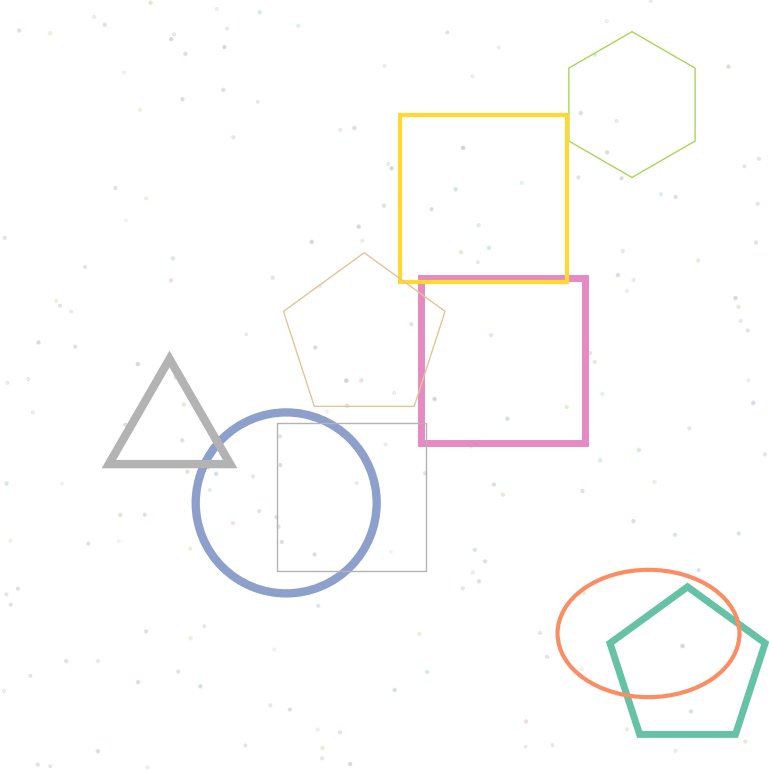[{"shape": "pentagon", "thickness": 2.5, "radius": 0.53, "center": [0.893, 0.132]}, {"shape": "oval", "thickness": 1.5, "radius": 0.59, "center": [0.842, 0.177]}, {"shape": "circle", "thickness": 3, "radius": 0.59, "center": [0.372, 0.347]}, {"shape": "square", "thickness": 2.5, "radius": 0.53, "center": [0.653, 0.532]}, {"shape": "hexagon", "thickness": 0.5, "radius": 0.47, "center": [0.821, 0.864]}, {"shape": "square", "thickness": 1.5, "radius": 0.54, "center": [0.627, 0.743]}, {"shape": "pentagon", "thickness": 0.5, "radius": 0.55, "center": [0.473, 0.562]}, {"shape": "square", "thickness": 0.5, "radius": 0.48, "center": [0.456, 0.355]}, {"shape": "triangle", "thickness": 3, "radius": 0.45, "center": [0.22, 0.443]}]